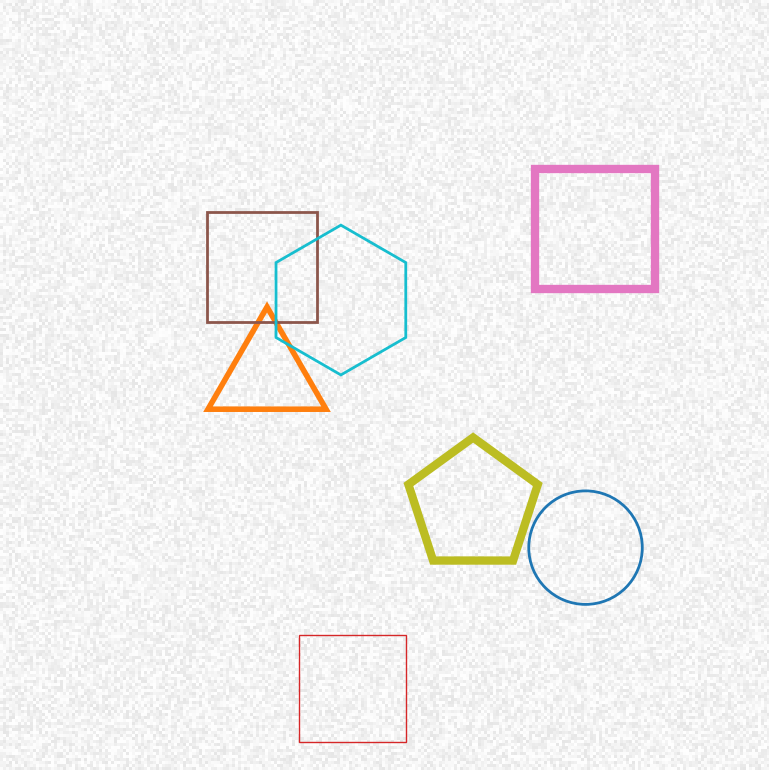[{"shape": "circle", "thickness": 1, "radius": 0.37, "center": [0.76, 0.289]}, {"shape": "triangle", "thickness": 2, "radius": 0.44, "center": [0.347, 0.513]}, {"shape": "square", "thickness": 0.5, "radius": 0.35, "center": [0.458, 0.106]}, {"shape": "square", "thickness": 1, "radius": 0.36, "center": [0.34, 0.653]}, {"shape": "square", "thickness": 3, "radius": 0.39, "center": [0.773, 0.703]}, {"shape": "pentagon", "thickness": 3, "radius": 0.44, "center": [0.614, 0.343]}, {"shape": "hexagon", "thickness": 1, "radius": 0.49, "center": [0.443, 0.61]}]